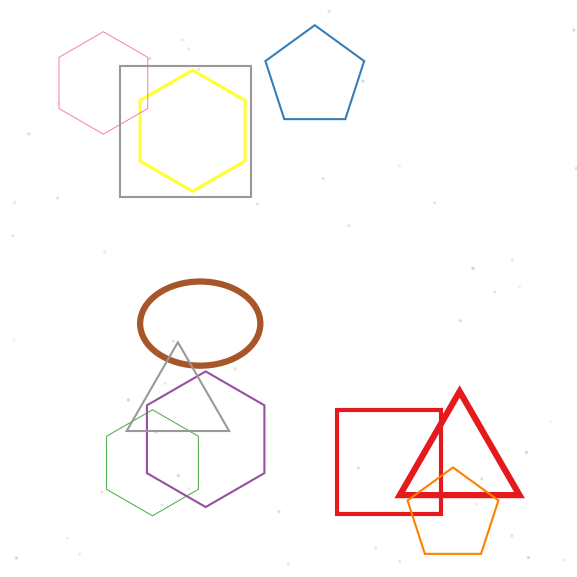[{"shape": "square", "thickness": 2, "radius": 0.45, "center": [0.674, 0.199]}, {"shape": "triangle", "thickness": 3, "radius": 0.6, "center": [0.796, 0.202]}, {"shape": "pentagon", "thickness": 1, "radius": 0.45, "center": [0.545, 0.866]}, {"shape": "hexagon", "thickness": 0.5, "radius": 0.46, "center": [0.264, 0.198]}, {"shape": "hexagon", "thickness": 1, "radius": 0.59, "center": [0.356, 0.239]}, {"shape": "pentagon", "thickness": 1, "radius": 0.41, "center": [0.784, 0.107]}, {"shape": "hexagon", "thickness": 1.5, "radius": 0.52, "center": [0.333, 0.773]}, {"shape": "oval", "thickness": 3, "radius": 0.52, "center": [0.347, 0.439]}, {"shape": "hexagon", "thickness": 0.5, "radius": 0.44, "center": [0.179, 0.856]}, {"shape": "square", "thickness": 1, "radius": 0.57, "center": [0.321, 0.772]}, {"shape": "triangle", "thickness": 1, "radius": 0.51, "center": [0.308, 0.304]}]